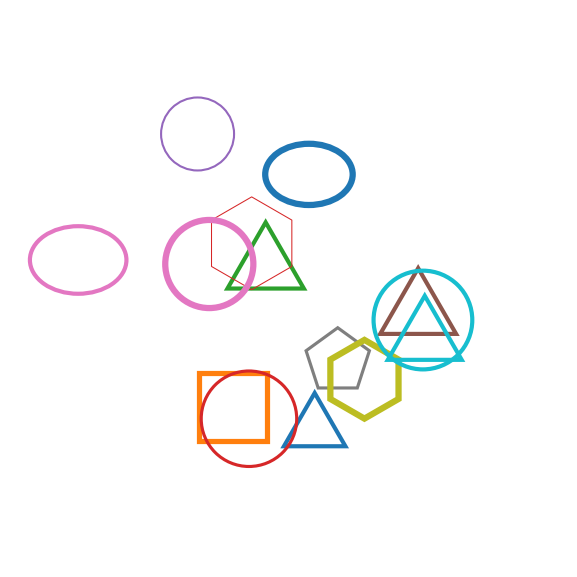[{"shape": "oval", "thickness": 3, "radius": 0.38, "center": [0.535, 0.697]}, {"shape": "triangle", "thickness": 2, "radius": 0.31, "center": [0.545, 0.257]}, {"shape": "square", "thickness": 2.5, "radius": 0.29, "center": [0.404, 0.295]}, {"shape": "triangle", "thickness": 2, "radius": 0.38, "center": [0.46, 0.538]}, {"shape": "hexagon", "thickness": 0.5, "radius": 0.4, "center": [0.436, 0.578]}, {"shape": "circle", "thickness": 1.5, "radius": 0.41, "center": [0.431, 0.274]}, {"shape": "circle", "thickness": 1, "radius": 0.32, "center": [0.342, 0.767]}, {"shape": "triangle", "thickness": 2, "radius": 0.38, "center": [0.724, 0.459]}, {"shape": "circle", "thickness": 3, "radius": 0.38, "center": [0.362, 0.542]}, {"shape": "oval", "thickness": 2, "radius": 0.42, "center": [0.135, 0.549]}, {"shape": "pentagon", "thickness": 1.5, "radius": 0.29, "center": [0.585, 0.374]}, {"shape": "hexagon", "thickness": 3, "radius": 0.34, "center": [0.631, 0.342]}, {"shape": "circle", "thickness": 2, "radius": 0.43, "center": [0.732, 0.445]}, {"shape": "triangle", "thickness": 2, "radius": 0.37, "center": [0.735, 0.413]}]